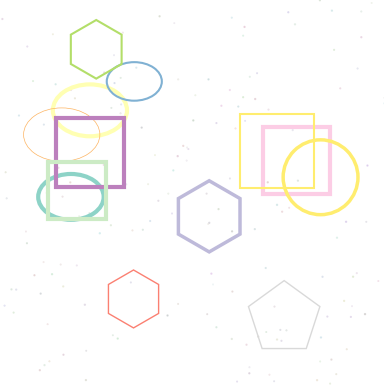[{"shape": "oval", "thickness": 3, "radius": 0.43, "center": [0.184, 0.489]}, {"shape": "oval", "thickness": 3, "radius": 0.48, "center": [0.234, 0.713]}, {"shape": "hexagon", "thickness": 2.5, "radius": 0.46, "center": [0.543, 0.438]}, {"shape": "hexagon", "thickness": 1, "radius": 0.38, "center": [0.347, 0.224]}, {"shape": "oval", "thickness": 1.5, "radius": 0.36, "center": [0.349, 0.789]}, {"shape": "oval", "thickness": 0.5, "radius": 0.5, "center": [0.16, 0.65]}, {"shape": "hexagon", "thickness": 1.5, "radius": 0.38, "center": [0.25, 0.872]}, {"shape": "square", "thickness": 3, "radius": 0.43, "center": [0.769, 0.582]}, {"shape": "pentagon", "thickness": 1, "radius": 0.49, "center": [0.738, 0.174]}, {"shape": "square", "thickness": 3, "radius": 0.45, "center": [0.234, 0.605]}, {"shape": "square", "thickness": 3, "radius": 0.37, "center": [0.2, 0.505]}, {"shape": "square", "thickness": 1.5, "radius": 0.48, "center": [0.72, 0.608]}, {"shape": "circle", "thickness": 2.5, "radius": 0.49, "center": [0.833, 0.54]}]